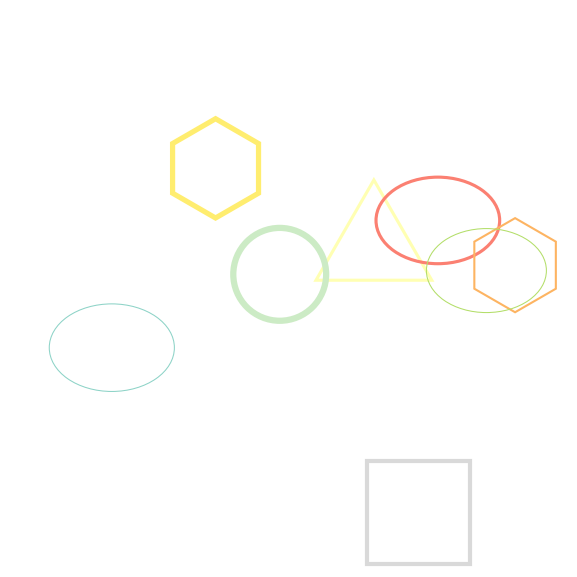[{"shape": "oval", "thickness": 0.5, "radius": 0.54, "center": [0.194, 0.397]}, {"shape": "triangle", "thickness": 1.5, "radius": 0.58, "center": [0.647, 0.572]}, {"shape": "oval", "thickness": 1.5, "radius": 0.54, "center": [0.758, 0.617]}, {"shape": "hexagon", "thickness": 1, "radius": 0.41, "center": [0.892, 0.54]}, {"shape": "oval", "thickness": 0.5, "radius": 0.52, "center": [0.842, 0.531]}, {"shape": "square", "thickness": 2, "radius": 0.45, "center": [0.724, 0.112]}, {"shape": "circle", "thickness": 3, "radius": 0.4, "center": [0.484, 0.524]}, {"shape": "hexagon", "thickness": 2.5, "radius": 0.43, "center": [0.373, 0.708]}]